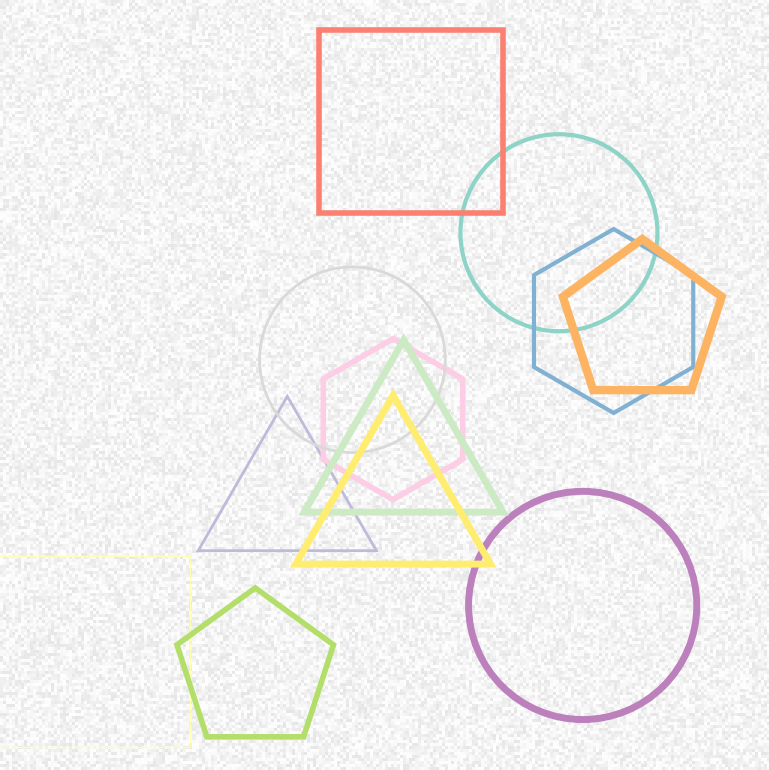[{"shape": "circle", "thickness": 1.5, "radius": 0.64, "center": [0.726, 0.698]}, {"shape": "square", "thickness": 0.5, "radius": 0.62, "center": [0.122, 0.153]}, {"shape": "triangle", "thickness": 1, "radius": 0.67, "center": [0.373, 0.352]}, {"shape": "square", "thickness": 2, "radius": 0.6, "center": [0.534, 0.842]}, {"shape": "hexagon", "thickness": 1.5, "radius": 0.6, "center": [0.797, 0.583]}, {"shape": "pentagon", "thickness": 3, "radius": 0.54, "center": [0.834, 0.581]}, {"shape": "pentagon", "thickness": 2, "radius": 0.53, "center": [0.331, 0.13]}, {"shape": "hexagon", "thickness": 2, "radius": 0.52, "center": [0.51, 0.456]}, {"shape": "circle", "thickness": 1, "radius": 0.6, "center": [0.458, 0.533]}, {"shape": "circle", "thickness": 2.5, "radius": 0.74, "center": [0.757, 0.214]}, {"shape": "triangle", "thickness": 2.5, "radius": 0.75, "center": [0.524, 0.409]}, {"shape": "triangle", "thickness": 2.5, "radius": 0.73, "center": [0.511, 0.34]}]